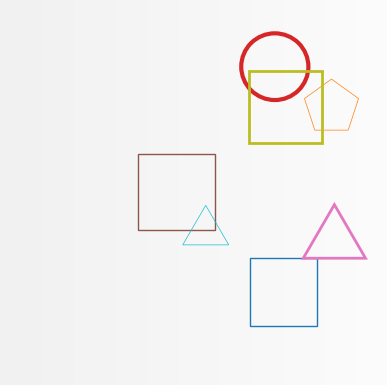[{"shape": "square", "thickness": 1, "radius": 0.44, "center": [0.732, 0.241]}, {"shape": "pentagon", "thickness": 0.5, "radius": 0.37, "center": [0.856, 0.721]}, {"shape": "circle", "thickness": 3, "radius": 0.43, "center": [0.709, 0.827]}, {"shape": "square", "thickness": 1, "radius": 0.5, "center": [0.454, 0.501]}, {"shape": "triangle", "thickness": 2, "radius": 0.46, "center": [0.863, 0.376]}, {"shape": "square", "thickness": 2, "radius": 0.47, "center": [0.736, 0.722]}, {"shape": "triangle", "thickness": 0.5, "radius": 0.34, "center": [0.531, 0.398]}]